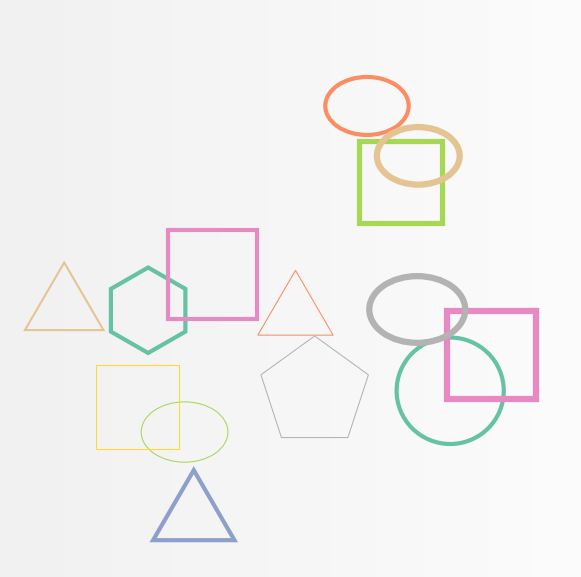[{"shape": "circle", "thickness": 2, "radius": 0.46, "center": [0.775, 0.322]}, {"shape": "hexagon", "thickness": 2, "radius": 0.37, "center": [0.255, 0.462]}, {"shape": "triangle", "thickness": 0.5, "radius": 0.37, "center": [0.508, 0.456]}, {"shape": "oval", "thickness": 2, "radius": 0.36, "center": [0.631, 0.816]}, {"shape": "triangle", "thickness": 2, "radius": 0.4, "center": [0.333, 0.104]}, {"shape": "square", "thickness": 3, "radius": 0.38, "center": [0.845, 0.384]}, {"shape": "square", "thickness": 2, "radius": 0.38, "center": [0.366, 0.524]}, {"shape": "oval", "thickness": 0.5, "radius": 0.37, "center": [0.318, 0.251]}, {"shape": "square", "thickness": 2.5, "radius": 0.36, "center": [0.689, 0.684]}, {"shape": "square", "thickness": 0.5, "radius": 0.36, "center": [0.237, 0.294]}, {"shape": "triangle", "thickness": 1, "radius": 0.39, "center": [0.11, 0.467]}, {"shape": "oval", "thickness": 3, "radius": 0.36, "center": [0.72, 0.729]}, {"shape": "oval", "thickness": 3, "radius": 0.41, "center": [0.718, 0.463]}, {"shape": "pentagon", "thickness": 0.5, "radius": 0.49, "center": [0.541, 0.32]}]